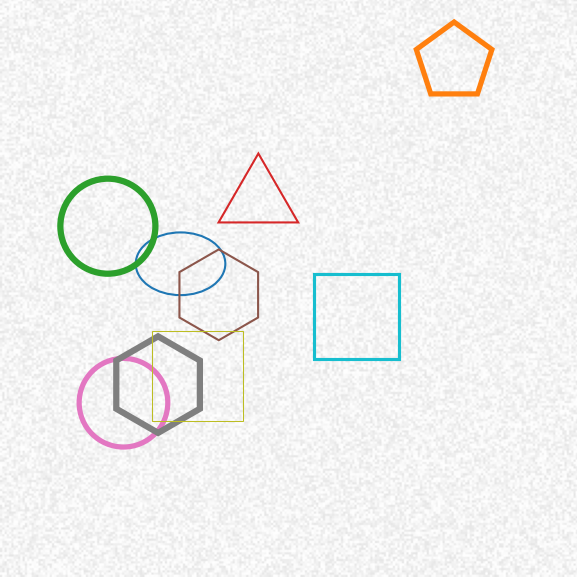[{"shape": "oval", "thickness": 1, "radius": 0.39, "center": [0.313, 0.542]}, {"shape": "pentagon", "thickness": 2.5, "radius": 0.34, "center": [0.786, 0.892]}, {"shape": "circle", "thickness": 3, "radius": 0.41, "center": [0.187, 0.607]}, {"shape": "triangle", "thickness": 1, "radius": 0.4, "center": [0.447, 0.654]}, {"shape": "hexagon", "thickness": 1, "radius": 0.39, "center": [0.379, 0.489]}, {"shape": "circle", "thickness": 2.5, "radius": 0.38, "center": [0.214, 0.302]}, {"shape": "hexagon", "thickness": 3, "radius": 0.42, "center": [0.274, 0.333]}, {"shape": "square", "thickness": 0.5, "radius": 0.39, "center": [0.342, 0.348]}, {"shape": "square", "thickness": 1.5, "radius": 0.37, "center": [0.617, 0.451]}]